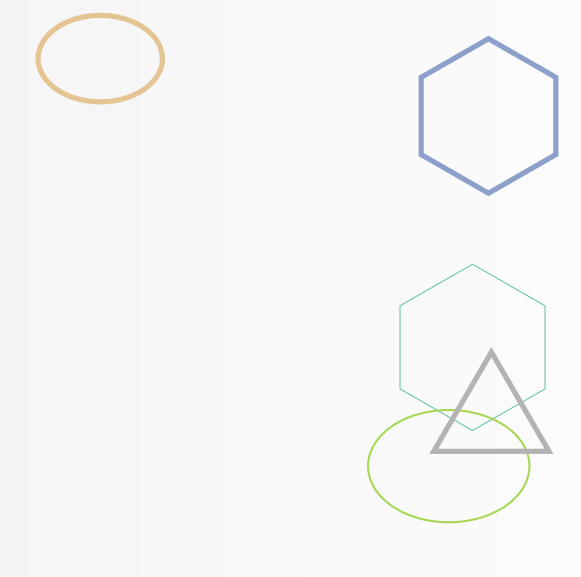[{"shape": "hexagon", "thickness": 0.5, "radius": 0.72, "center": [0.813, 0.398]}, {"shape": "hexagon", "thickness": 2.5, "radius": 0.67, "center": [0.84, 0.798]}, {"shape": "oval", "thickness": 1, "radius": 0.69, "center": [0.772, 0.192]}, {"shape": "oval", "thickness": 2.5, "radius": 0.53, "center": [0.173, 0.898]}, {"shape": "triangle", "thickness": 2.5, "radius": 0.57, "center": [0.845, 0.275]}]